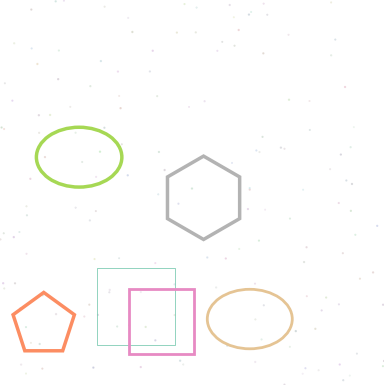[{"shape": "square", "thickness": 0.5, "radius": 0.51, "center": [0.353, 0.204]}, {"shape": "pentagon", "thickness": 2.5, "radius": 0.42, "center": [0.114, 0.157]}, {"shape": "square", "thickness": 2, "radius": 0.42, "center": [0.419, 0.164]}, {"shape": "oval", "thickness": 2.5, "radius": 0.55, "center": [0.206, 0.592]}, {"shape": "oval", "thickness": 2, "radius": 0.55, "center": [0.649, 0.171]}, {"shape": "hexagon", "thickness": 2.5, "radius": 0.54, "center": [0.529, 0.486]}]